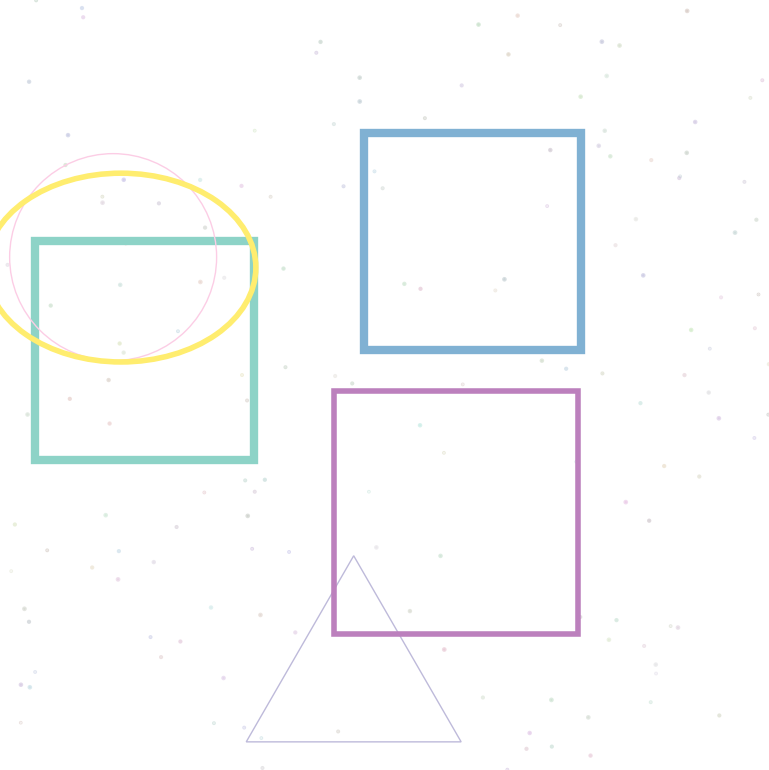[{"shape": "square", "thickness": 3, "radius": 0.71, "center": [0.187, 0.545]}, {"shape": "triangle", "thickness": 0.5, "radius": 0.81, "center": [0.459, 0.117]}, {"shape": "square", "thickness": 3, "radius": 0.71, "center": [0.614, 0.687]}, {"shape": "circle", "thickness": 0.5, "radius": 0.67, "center": [0.147, 0.666]}, {"shape": "square", "thickness": 2, "radius": 0.79, "center": [0.592, 0.334]}, {"shape": "oval", "thickness": 2, "radius": 0.88, "center": [0.157, 0.652]}]